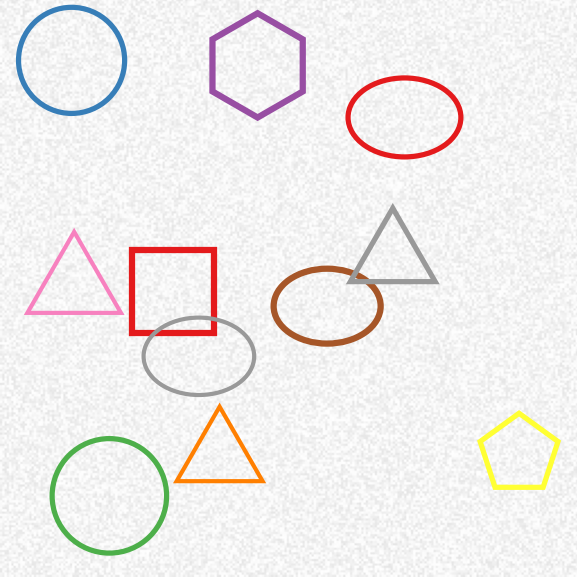[{"shape": "oval", "thickness": 2.5, "radius": 0.49, "center": [0.7, 0.796]}, {"shape": "square", "thickness": 3, "radius": 0.36, "center": [0.3, 0.494]}, {"shape": "circle", "thickness": 2.5, "radius": 0.46, "center": [0.124, 0.895]}, {"shape": "circle", "thickness": 2.5, "radius": 0.5, "center": [0.189, 0.141]}, {"shape": "hexagon", "thickness": 3, "radius": 0.45, "center": [0.446, 0.886]}, {"shape": "triangle", "thickness": 2, "radius": 0.43, "center": [0.38, 0.209]}, {"shape": "pentagon", "thickness": 2.5, "radius": 0.35, "center": [0.899, 0.213]}, {"shape": "oval", "thickness": 3, "radius": 0.46, "center": [0.566, 0.469]}, {"shape": "triangle", "thickness": 2, "radius": 0.47, "center": [0.128, 0.504]}, {"shape": "triangle", "thickness": 2.5, "radius": 0.42, "center": [0.68, 0.554]}, {"shape": "oval", "thickness": 2, "radius": 0.48, "center": [0.344, 0.382]}]